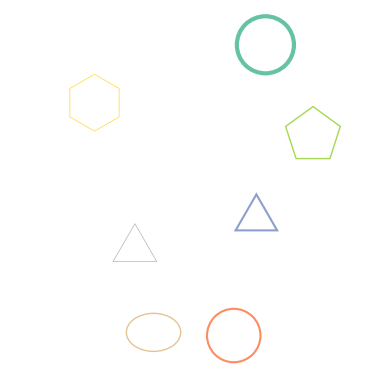[{"shape": "circle", "thickness": 3, "radius": 0.37, "center": [0.689, 0.884]}, {"shape": "circle", "thickness": 1.5, "radius": 0.35, "center": [0.607, 0.129]}, {"shape": "triangle", "thickness": 1.5, "radius": 0.31, "center": [0.666, 0.433]}, {"shape": "pentagon", "thickness": 1, "radius": 0.37, "center": [0.813, 0.648]}, {"shape": "hexagon", "thickness": 0.5, "radius": 0.37, "center": [0.245, 0.733]}, {"shape": "oval", "thickness": 1, "radius": 0.35, "center": [0.399, 0.137]}, {"shape": "triangle", "thickness": 0.5, "radius": 0.33, "center": [0.35, 0.353]}]